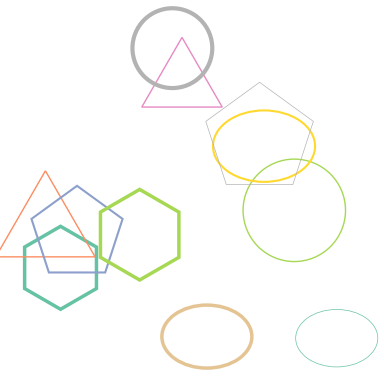[{"shape": "hexagon", "thickness": 2.5, "radius": 0.54, "center": [0.157, 0.304]}, {"shape": "oval", "thickness": 0.5, "radius": 0.53, "center": [0.875, 0.122]}, {"shape": "triangle", "thickness": 1, "radius": 0.75, "center": [0.118, 0.407]}, {"shape": "pentagon", "thickness": 1.5, "radius": 0.62, "center": [0.2, 0.393]}, {"shape": "triangle", "thickness": 1, "radius": 0.6, "center": [0.473, 0.782]}, {"shape": "hexagon", "thickness": 2.5, "radius": 0.59, "center": [0.363, 0.39]}, {"shape": "circle", "thickness": 1, "radius": 0.67, "center": [0.764, 0.454]}, {"shape": "oval", "thickness": 1.5, "radius": 0.66, "center": [0.686, 0.62]}, {"shape": "oval", "thickness": 2.5, "radius": 0.58, "center": [0.537, 0.126]}, {"shape": "pentagon", "thickness": 0.5, "radius": 0.73, "center": [0.674, 0.639]}, {"shape": "circle", "thickness": 3, "radius": 0.52, "center": [0.448, 0.875]}]